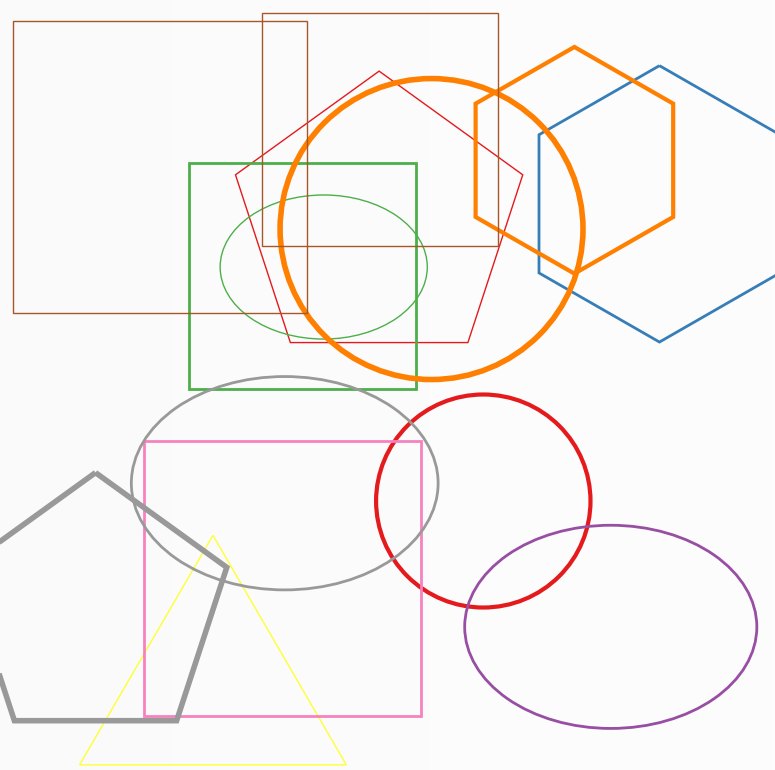[{"shape": "circle", "thickness": 1.5, "radius": 0.69, "center": [0.624, 0.349]}, {"shape": "pentagon", "thickness": 0.5, "radius": 0.97, "center": [0.489, 0.713]}, {"shape": "hexagon", "thickness": 1, "radius": 0.9, "center": [0.851, 0.735]}, {"shape": "oval", "thickness": 0.5, "radius": 0.67, "center": [0.418, 0.653]}, {"shape": "square", "thickness": 1, "radius": 0.73, "center": [0.39, 0.641]}, {"shape": "oval", "thickness": 1, "radius": 0.94, "center": [0.788, 0.186]}, {"shape": "hexagon", "thickness": 1.5, "radius": 0.74, "center": [0.741, 0.792]}, {"shape": "circle", "thickness": 2, "radius": 0.98, "center": [0.557, 0.703]}, {"shape": "triangle", "thickness": 0.5, "radius": 0.99, "center": [0.275, 0.106]}, {"shape": "square", "thickness": 0.5, "radius": 0.76, "center": [0.49, 0.832]}, {"shape": "square", "thickness": 0.5, "radius": 0.95, "center": [0.207, 0.783]}, {"shape": "square", "thickness": 1, "radius": 0.89, "center": [0.365, 0.249]}, {"shape": "pentagon", "thickness": 2, "radius": 0.89, "center": [0.123, 0.208]}, {"shape": "oval", "thickness": 1, "radius": 0.99, "center": [0.367, 0.372]}]